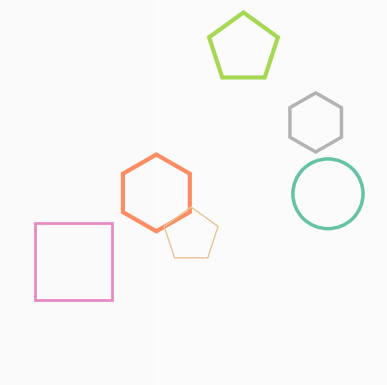[{"shape": "circle", "thickness": 2.5, "radius": 0.45, "center": [0.846, 0.497]}, {"shape": "hexagon", "thickness": 3, "radius": 0.5, "center": [0.404, 0.499]}, {"shape": "square", "thickness": 2, "radius": 0.5, "center": [0.189, 0.322]}, {"shape": "pentagon", "thickness": 3, "radius": 0.47, "center": [0.628, 0.874]}, {"shape": "pentagon", "thickness": 1, "radius": 0.36, "center": [0.493, 0.389]}, {"shape": "hexagon", "thickness": 2.5, "radius": 0.38, "center": [0.815, 0.682]}]